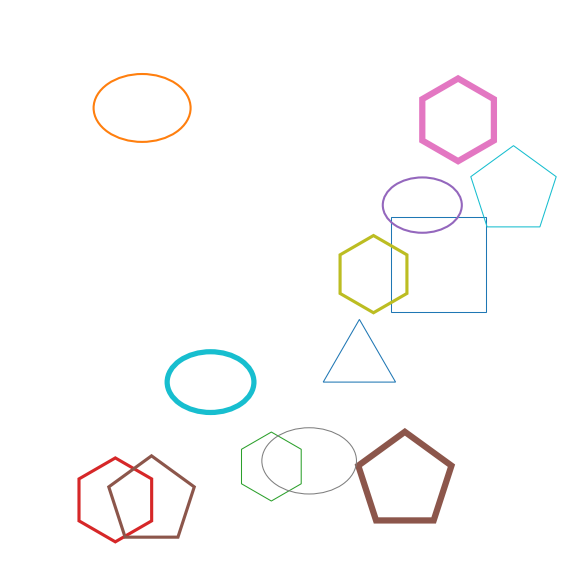[{"shape": "triangle", "thickness": 0.5, "radius": 0.36, "center": [0.622, 0.374]}, {"shape": "square", "thickness": 0.5, "radius": 0.41, "center": [0.76, 0.541]}, {"shape": "oval", "thickness": 1, "radius": 0.42, "center": [0.246, 0.812]}, {"shape": "hexagon", "thickness": 0.5, "radius": 0.3, "center": [0.47, 0.191]}, {"shape": "hexagon", "thickness": 1.5, "radius": 0.36, "center": [0.2, 0.134]}, {"shape": "oval", "thickness": 1, "radius": 0.34, "center": [0.731, 0.644]}, {"shape": "pentagon", "thickness": 1.5, "radius": 0.39, "center": [0.262, 0.132]}, {"shape": "pentagon", "thickness": 3, "radius": 0.42, "center": [0.701, 0.167]}, {"shape": "hexagon", "thickness": 3, "radius": 0.36, "center": [0.793, 0.792]}, {"shape": "oval", "thickness": 0.5, "radius": 0.41, "center": [0.535, 0.201]}, {"shape": "hexagon", "thickness": 1.5, "radius": 0.33, "center": [0.647, 0.524]}, {"shape": "pentagon", "thickness": 0.5, "radius": 0.39, "center": [0.889, 0.669]}, {"shape": "oval", "thickness": 2.5, "radius": 0.38, "center": [0.365, 0.337]}]